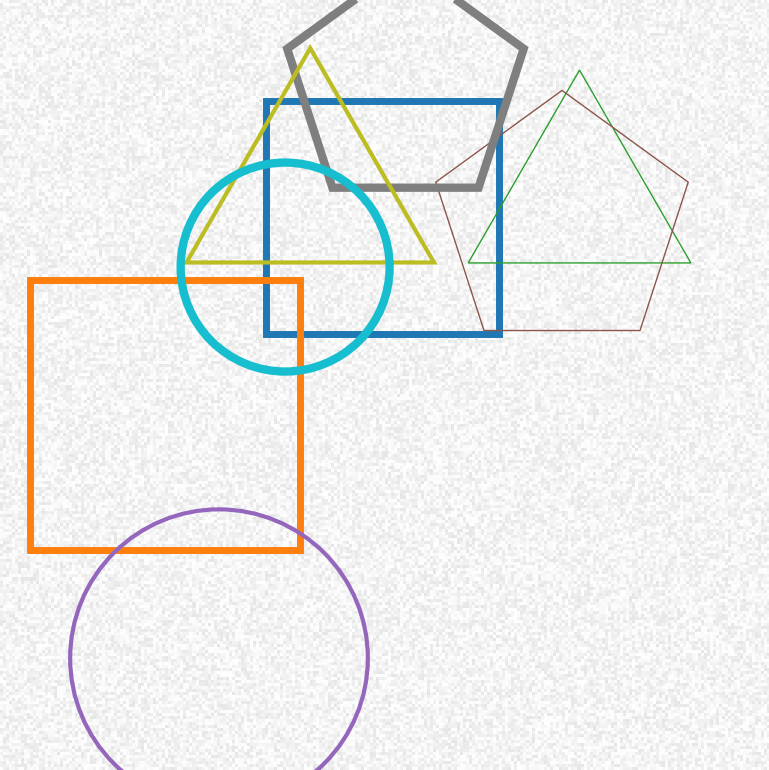[{"shape": "square", "thickness": 2.5, "radius": 0.76, "center": [0.496, 0.717]}, {"shape": "square", "thickness": 2.5, "radius": 0.88, "center": [0.214, 0.461]}, {"shape": "triangle", "thickness": 0.5, "radius": 0.83, "center": [0.753, 0.742]}, {"shape": "circle", "thickness": 1.5, "radius": 0.97, "center": [0.284, 0.145]}, {"shape": "pentagon", "thickness": 0.5, "radius": 0.86, "center": [0.73, 0.71]}, {"shape": "pentagon", "thickness": 3, "radius": 0.81, "center": [0.527, 0.887]}, {"shape": "triangle", "thickness": 1.5, "radius": 0.93, "center": [0.403, 0.752]}, {"shape": "circle", "thickness": 3, "radius": 0.68, "center": [0.37, 0.653]}]